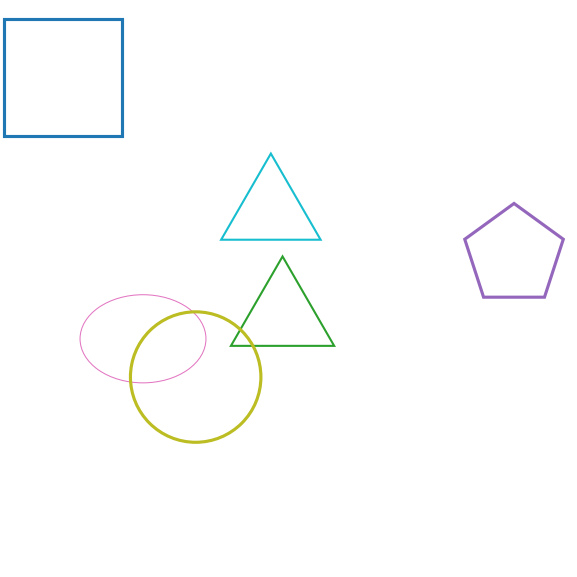[{"shape": "square", "thickness": 1.5, "radius": 0.51, "center": [0.109, 0.865]}, {"shape": "triangle", "thickness": 1, "radius": 0.52, "center": [0.489, 0.452]}, {"shape": "pentagon", "thickness": 1.5, "radius": 0.45, "center": [0.89, 0.557]}, {"shape": "oval", "thickness": 0.5, "radius": 0.55, "center": [0.248, 0.412]}, {"shape": "circle", "thickness": 1.5, "radius": 0.56, "center": [0.339, 0.346]}, {"shape": "triangle", "thickness": 1, "radius": 0.5, "center": [0.469, 0.634]}]